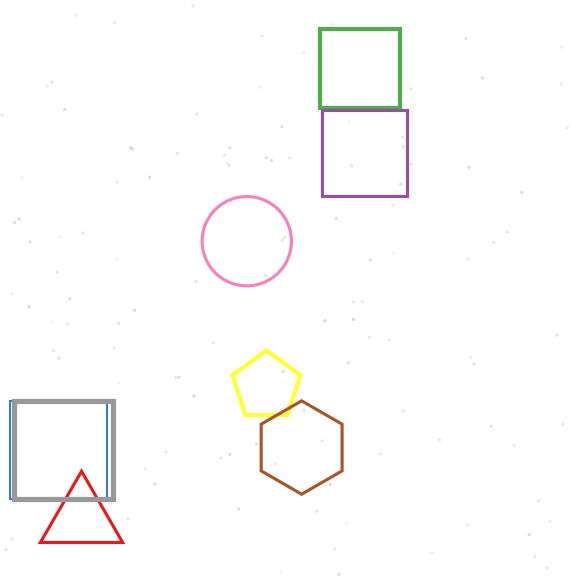[{"shape": "triangle", "thickness": 1.5, "radius": 0.41, "center": [0.141, 0.101]}, {"shape": "square", "thickness": 1, "radius": 0.42, "center": [0.101, 0.219]}, {"shape": "square", "thickness": 2, "radius": 0.35, "center": [0.624, 0.881]}, {"shape": "square", "thickness": 1.5, "radius": 0.37, "center": [0.631, 0.734]}, {"shape": "pentagon", "thickness": 2, "radius": 0.31, "center": [0.461, 0.33]}, {"shape": "hexagon", "thickness": 1.5, "radius": 0.4, "center": [0.522, 0.224]}, {"shape": "circle", "thickness": 1.5, "radius": 0.39, "center": [0.427, 0.581]}, {"shape": "square", "thickness": 2.5, "radius": 0.43, "center": [0.11, 0.22]}]